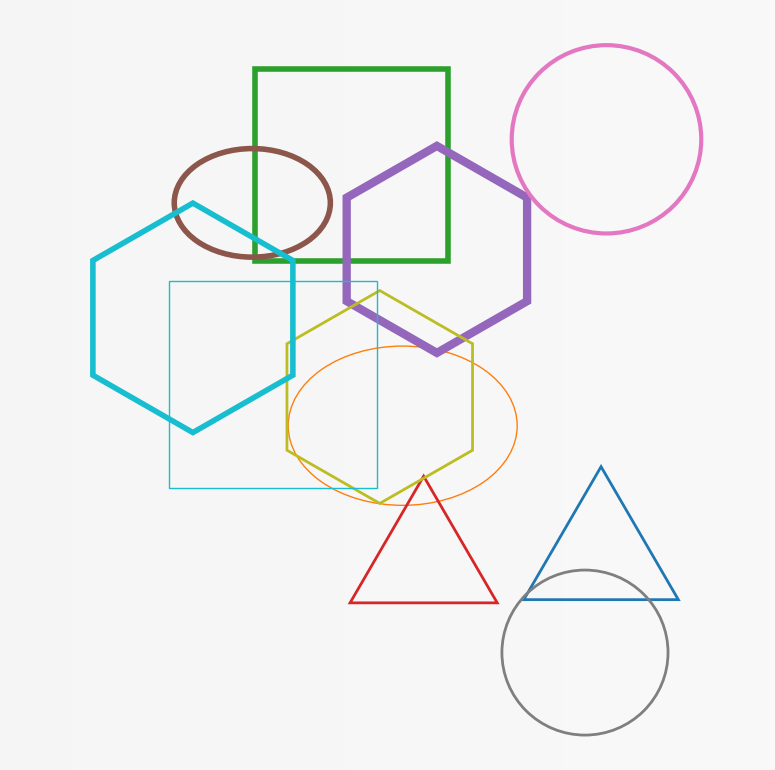[{"shape": "triangle", "thickness": 1, "radius": 0.58, "center": [0.776, 0.279]}, {"shape": "oval", "thickness": 0.5, "radius": 0.74, "center": [0.52, 0.447]}, {"shape": "square", "thickness": 2, "radius": 0.62, "center": [0.453, 0.785]}, {"shape": "triangle", "thickness": 1, "radius": 0.55, "center": [0.547, 0.272]}, {"shape": "hexagon", "thickness": 3, "radius": 0.67, "center": [0.564, 0.676]}, {"shape": "oval", "thickness": 2, "radius": 0.5, "center": [0.326, 0.737]}, {"shape": "circle", "thickness": 1.5, "radius": 0.61, "center": [0.783, 0.819]}, {"shape": "circle", "thickness": 1, "radius": 0.54, "center": [0.755, 0.153]}, {"shape": "hexagon", "thickness": 1, "radius": 0.69, "center": [0.49, 0.484]}, {"shape": "square", "thickness": 0.5, "radius": 0.67, "center": [0.352, 0.5]}, {"shape": "hexagon", "thickness": 2, "radius": 0.74, "center": [0.249, 0.587]}]